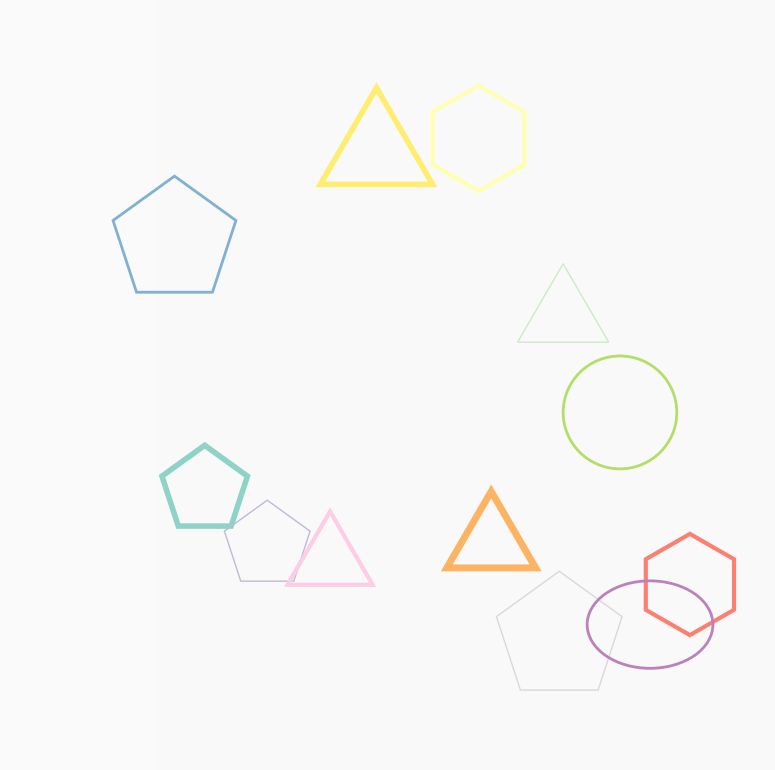[{"shape": "pentagon", "thickness": 2, "radius": 0.29, "center": [0.264, 0.364]}, {"shape": "hexagon", "thickness": 1.5, "radius": 0.34, "center": [0.617, 0.82]}, {"shape": "pentagon", "thickness": 0.5, "radius": 0.29, "center": [0.345, 0.292]}, {"shape": "hexagon", "thickness": 1.5, "radius": 0.33, "center": [0.89, 0.241]}, {"shape": "pentagon", "thickness": 1, "radius": 0.42, "center": [0.225, 0.688]}, {"shape": "triangle", "thickness": 2.5, "radius": 0.33, "center": [0.634, 0.296]}, {"shape": "circle", "thickness": 1, "radius": 0.37, "center": [0.8, 0.464]}, {"shape": "triangle", "thickness": 1.5, "radius": 0.32, "center": [0.426, 0.272]}, {"shape": "pentagon", "thickness": 0.5, "radius": 0.43, "center": [0.722, 0.173]}, {"shape": "oval", "thickness": 1, "radius": 0.41, "center": [0.839, 0.189]}, {"shape": "triangle", "thickness": 0.5, "radius": 0.34, "center": [0.727, 0.59]}, {"shape": "triangle", "thickness": 2, "radius": 0.42, "center": [0.486, 0.802]}]